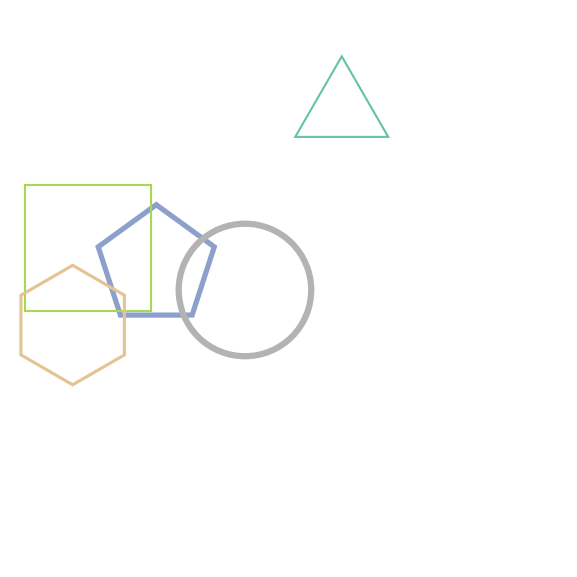[{"shape": "triangle", "thickness": 1, "radius": 0.46, "center": [0.592, 0.809]}, {"shape": "pentagon", "thickness": 2.5, "radius": 0.53, "center": [0.271, 0.539]}, {"shape": "square", "thickness": 1, "radius": 0.55, "center": [0.153, 0.57]}, {"shape": "hexagon", "thickness": 1.5, "radius": 0.52, "center": [0.126, 0.436]}, {"shape": "circle", "thickness": 3, "radius": 0.57, "center": [0.424, 0.497]}]